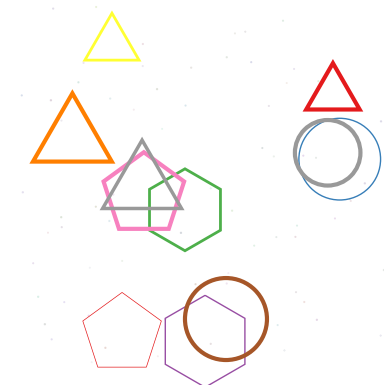[{"shape": "pentagon", "thickness": 0.5, "radius": 0.54, "center": [0.317, 0.133]}, {"shape": "triangle", "thickness": 3, "radius": 0.4, "center": [0.865, 0.756]}, {"shape": "circle", "thickness": 1, "radius": 0.53, "center": [0.882, 0.587]}, {"shape": "hexagon", "thickness": 2, "radius": 0.53, "center": [0.48, 0.455]}, {"shape": "hexagon", "thickness": 1, "radius": 0.6, "center": [0.533, 0.113]}, {"shape": "triangle", "thickness": 3, "radius": 0.59, "center": [0.188, 0.639]}, {"shape": "triangle", "thickness": 2, "radius": 0.41, "center": [0.291, 0.884]}, {"shape": "circle", "thickness": 3, "radius": 0.53, "center": [0.587, 0.171]}, {"shape": "pentagon", "thickness": 3, "radius": 0.55, "center": [0.374, 0.495]}, {"shape": "triangle", "thickness": 2.5, "radius": 0.59, "center": [0.369, 0.518]}, {"shape": "circle", "thickness": 3, "radius": 0.43, "center": [0.851, 0.603]}]